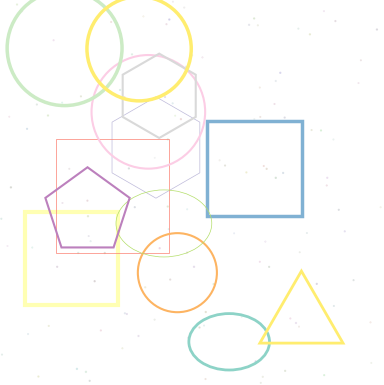[{"shape": "oval", "thickness": 2, "radius": 0.52, "center": [0.595, 0.112]}, {"shape": "square", "thickness": 3, "radius": 0.6, "center": [0.186, 0.328]}, {"shape": "hexagon", "thickness": 0.5, "radius": 0.66, "center": [0.405, 0.617]}, {"shape": "square", "thickness": 0.5, "radius": 0.74, "center": [0.292, 0.49]}, {"shape": "square", "thickness": 2.5, "radius": 0.61, "center": [0.661, 0.563]}, {"shape": "circle", "thickness": 1.5, "radius": 0.51, "center": [0.461, 0.292]}, {"shape": "oval", "thickness": 0.5, "radius": 0.62, "center": [0.426, 0.42]}, {"shape": "circle", "thickness": 1.5, "radius": 0.74, "center": [0.385, 0.71]}, {"shape": "hexagon", "thickness": 1.5, "radius": 0.55, "center": [0.414, 0.751]}, {"shape": "pentagon", "thickness": 1.5, "radius": 0.58, "center": [0.227, 0.45]}, {"shape": "circle", "thickness": 2.5, "radius": 0.75, "center": [0.168, 0.875]}, {"shape": "triangle", "thickness": 2, "radius": 0.62, "center": [0.783, 0.171]}, {"shape": "circle", "thickness": 2.5, "radius": 0.68, "center": [0.361, 0.873]}]